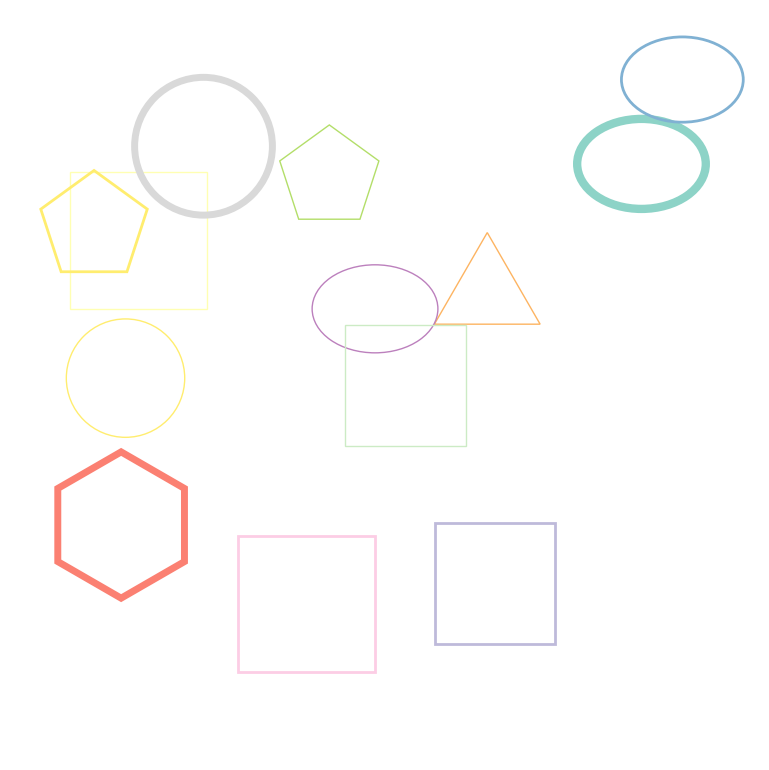[{"shape": "oval", "thickness": 3, "radius": 0.42, "center": [0.833, 0.787]}, {"shape": "square", "thickness": 0.5, "radius": 0.44, "center": [0.18, 0.688]}, {"shape": "square", "thickness": 1, "radius": 0.39, "center": [0.643, 0.242]}, {"shape": "hexagon", "thickness": 2.5, "radius": 0.47, "center": [0.157, 0.318]}, {"shape": "oval", "thickness": 1, "radius": 0.4, "center": [0.886, 0.897]}, {"shape": "triangle", "thickness": 0.5, "radius": 0.4, "center": [0.633, 0.619]}, {"shape": "pentagon", "thickness": 0.5, "radius": 0.34, "center": [0.428, 0.77]}, {"shape": "square", "thickness": 1, "radius": 0.44, "center": [0.398, 0.216]}, {"shape": "circle", "thickness": 2.5, "radius": 0.45, "center": [0.264, 0.81]}, {"shape": "oval", "thickness": 0.5, "radius": 0.41, "center": [0.487, 0.599]}, {"shape": "square", "thickness": 0.5, "radius": 0.39, "center": [0.527, 0.499]}, {"shape": "circle", "thickness": 0.5, "radius": 0.38, "center": [0.163, 0.509]}, {"shape": "pentagon", "thickness": 1, "radius": 0.36, "center": [0.122, 0.706]}]